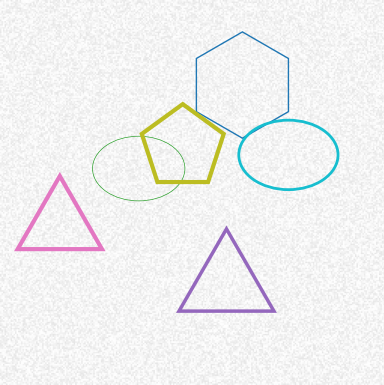[{"shape": "hexagon", "thickness": 1, "radius": 0.69, "center": [0.63, 0.779]}, {"shape": "oval", "thickness": 0.5, "radius": 0.6, "center": [0.36, 0.562]}, {"shape": "triangle", "thickness": 2.5, "radius": 0.71, "center": [0.588, 0.263]}, {"shape": "triangle", "thickness": 3, "radius": 0.63, "center": [0.155, 0.416]}, {"shape": "pentagon", "thickness": 3, "radius": 0.56, "center": [0.475, 0.618]}, {"shape": "oval", "thickness": 2, "radius": 0.64, "center": [0.749, 0.598]}]